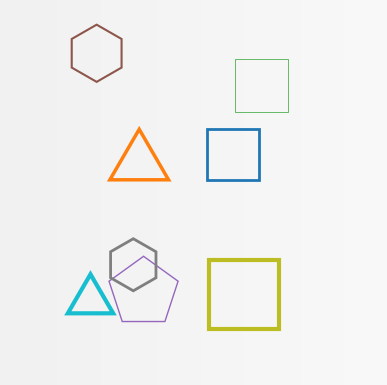[{"shape": "square", "thickness": 2, "radius": 0.34, "center": [0.601, 0.599]}, {"shape": "triangle", "thickness": 2.5, "radius": 0.44, "center": [0.359, 0.577]}, {"shape": "square", "thickness": 0.5, "radius": 0.34, "center": [0.676, 0.778]}, {"shape": "pentagon", "thickness": 1, "radius": 0.47, "center": [0.37, 0.241]}, {"shape": "hexagon", "thickness": 1.5, "radius": 0.37, "center": [0.249, 0.862]}, {"shape": "hexagon", "thickness": 2, "radius": 0.34, "center": [0.344, 0.312]}, {"shape": "square", "thickness": 3, "radius": 0.45, "center": [0.629, 0.235]}, {"shape": "triangle", "thickness": 3, "radius": 0.34, "center": [0.234, 0.22]}]